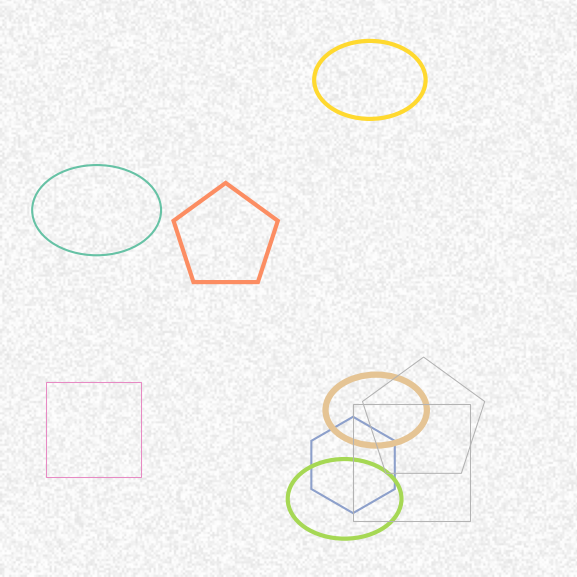[{"shape": "oval", "thickness": 1, "radius": 0.56, "center": [0.167, 0.635]}, {"shape": "pentagon", "thickness": 2, "radius": 0.47, "center": [0.391, 0.587]}, {"shape": "hexagon", "thickness": 1, "radius": 0.42, "center": [0.611, 0.194]}, {"shape": "square", "thickness": 0.5, "radius": 0.41, "center": [0.161, 0.256]}, {"shape": "oval", "thickness": 2, "radius": 0.49, "center": [0.597, 0.135]}, {"shape": "oval", "thickness": 2, "radius": 0.48, "center": [0.641, 0.861]}, {"shape": "oval", "thickness": 3, "radius": 0.44, "center": [0.651, 0.289]}, {"shape": "square", "thickness": 0.5, "radius": 0.51, "center": [0.713, 0.198]}, {"shape": "pentagon", "thickness": 0.5, "radius": 0.56, "center": [0.733, 0.27]}]